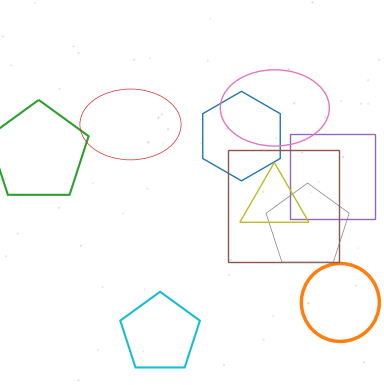[{"shape": "hexagon", "thickness": 1, "radius": 0.58, "center": [0.627, 0.647]}, {"shape": "circle", "thickness": 2.5, "radius": 0.51, "center": [0.884, 0.214]}, {"shape": "pentagon", "thickness": 1.5, "radius": 0.68, "center": [0.101, 0.604]}, {"shape": "oval", "thickness": 0.5, "radius": 0.66, "center": [0.339, 0.677]}, {"shape": "square", "thickness": 1, "radius": 0.55, "center": [0.863, 0.542]}, {"shape": "square", "thickness": 1, "radius": 0.72, "center": [0.737, 0.465]}, {"shape": "oval", "thickness": 1, "radius": 0.71, "center": [0.714, 0.72]}, {"shape": "pentagon", "thickness": 0.5, "radius": 0.57, "center": [0.799, 0.411]}, {"shape": "triangle", "thickness": 1, "radius": 0.52, "center": [0.713, 0.474]}, {"shape": "pentagon", "thickness": 1.5, "radius": 0.54, "center": [0.416, 0.134]}]